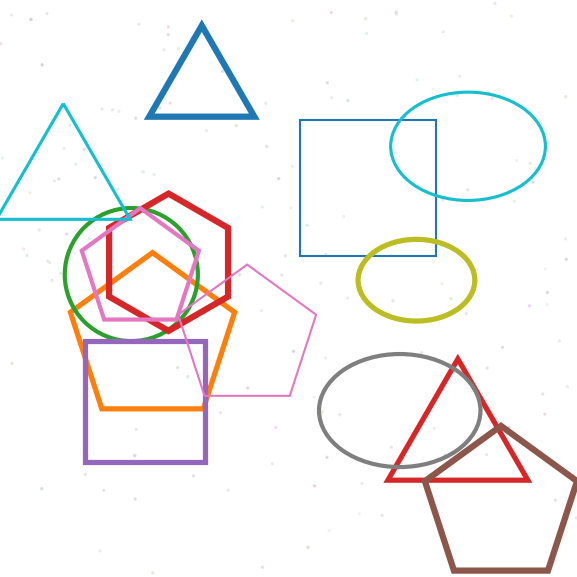[{"shape": "triangle", "thickness": 3, "radius": 0.53, "center": [0.349, 0.85]}, {"shape": "square", "thickness": 1, "radius": 0.59, "center": [0.638, 0.673]}, {"shape": "pentagon", "thickness": 2.5, "radius": 0.75, "center": [0.264, 0.412]}, {"shape": "circle", "thickness": 2, "radius": 0.58, "center": [0.227, 0.524]}, {"shape": "triangle", "thickness": 2.5, "radius": 0.7, "center": [0.793, 0.238]}, {"shape": "hexagon", "thickness": 3, "radius": 0.59, "center": [0.292, 0.545]}, {"shape": "square", "thickness": 2.5, "radius": 0.52, "center": [0.251, 0.303]}, {"shape": "pentagon", "thickness": 3, "radius": 0.69, "center": [0.867, 0.123]}, {"shape": "pentagon", "thickness": 1, "radius": 0.63, "center": [0.428, 0.415]}, {"shape": "pentagon", "thickness": 2, "radius": 0.53, "center": [0.243, 0.532]}, {"shape": "oval", "thickness": 2, "radius": 0.7, "center": [0.692, 0.288]}, {"shape": "oval", "thickness": 2.5, "radius": 0.51, "center": [0.721, 0.514]}, {"shape": "triangle", "thickness": 1.5, "radius": 0.67, "center": [0.11, 0.686]}, {"shape": "oval", "thickness": 1.5, "radius": 0.67, "center": [0.81, 0.746]}]